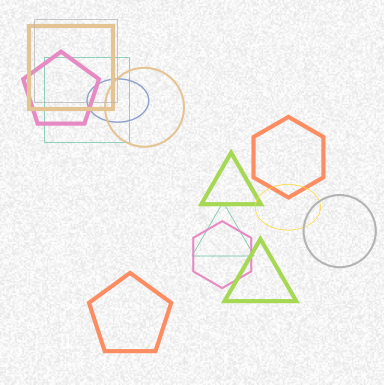[{"shape": "square", "thickness": 0.5, "radius": 0.55, "center": [0.226, 0.741]}, {"shape": "triangle", "thickness": 0.5, "radius": 0.47, "center": [0.58, 0.382]}, {"shape": "hexagon", "thickness": 3, "radius": 0.52, "center": [0.749, 0.592]}, {"shape": "pentagon", "thickness": 3, "radius": 0.56, "center": [0.338, 0.179]}, {"shape": "oval", "thickness": 1, "radius": 0.4, "center": [0.306, 0.739]}, {"shape": "hexagon", "thickness": 1.5, "radius": 0.43, "center": [0.577, 0.339]}, {"shape": "pentagon", "thickness": 3, "radius": 0.52, "center": [0.159, 0.763]}, {"shape": "triangle", "thickness": 3, "radius": 0.54, "center": [0.676, 0.272]}, {"shape": "triangle", "thickness": 3, "radius": 0.45, "center": [0.6, 0.514]}, {"shape": "oval", "thickness": 0.5, "radius": 0.42, "center": [0.748, 0.462]}, {"shape": "square", "thickness": 3, "radius": 0.54, "center": [0.185, 0.825]}, {"shape": "circle", "thickness": 1.5, "radius": 0.51, "center": [0.375, 0.721]}, {"shape": "square", "thickness": 0.5, "radius": 0.54, "center": [0.197, 0.843]}, {"shape": "circle", "thickness": 1.5, "radius": 0.47, "center": [0.882, 0.4]}]